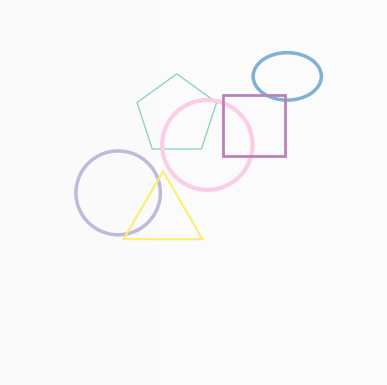[{"shape": "pentagon", "thickness": 1, "radius": 0.54, "center": [0.456, 0.7]}, {"shape": "circle", "thickness": 2.5, "radius": 0.54, "center": [0.305, 0.499]}, {"shape": "oval", "thickness": 2.5, "radius": 0.44, "center": [0.741, 0.802]}, {"shape": "circle", "thickness": 3, "radius": 0.58, "center": [0.535, 0.624]}, {"shape": "square", "thickness": 2, "radius": 0.4, "center": [0.656, 0.674]}, {"shape": "triangle", "thickness": 1.5, "radius": 0.59, "center": [0.421, 0.438]}]